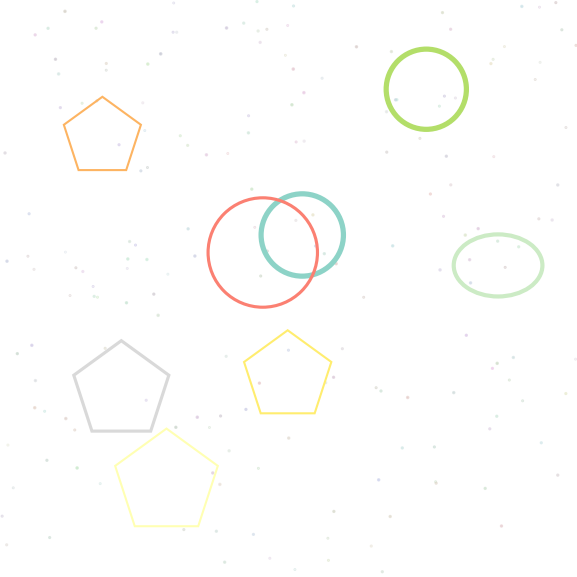[{"shape": "circle", "thickness": 2.5, "radius": 0.36, "center": [0.523, 0.592]}, {"shape": "pentagon", "thickness": 1, "radius": 0.47, "center": [0.288, 0.164]}, {"shape": "circle", "thickness": 1.5, "radius": 0.47, "center": [0.455, 0.562]}, {"shape": "pentagon", "thickness": 1, "radius": 0.35, "center": [0.177, 0.761]}, {"shape": "circle", "thickness": 2.5, "radius": 0.35, "center": [0.738, 0.845]}, {"shape": "pentagon", "thickness": 1.5, "radius": 0.43, "center": [0.21, 0.323]}, {"shape": "oval", "thickness": 2, "radius": 0.38, "center": [0.862, 0.54]}, {"shape": "pentagon", "thickness": 1, "radius": 0.4, "center": [0.498, 0.348]}]